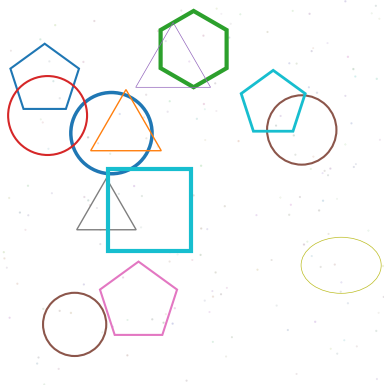[{"shape": "pentagon", "thickness": 1.5, "radius": 0.47, "center": [0.116, 0.793]}, {"shape": "circle", "thickness": 2.5, "radius": 0.53, "center": [0.289, 0.654]}, {"shape": "triangle", "thickness": 1, "radius": 0.53, "center": [0.327, 0.661]}, {"shape": "hexagon", "thickness": 3, "radius": 0.49, "center": [0.503, 0.873]}, {"shape": "circle", "thickness": 1.5, "radius": 0.51, "center": [0.124, 0.7]}, {"shape": "triangle", "thickness": 0.5, "radius": 0.56, "center": [0.45, 0.829]}, {"shape": "circle", "thickness": 1.5, "radius": 0.41, "center": [0.194, 0.157]}, {"shape": "circle", "thickness": 1.5, "radius": 0.45, "center": [0.784, 0.662]}, {"shape": "pentagon", "thickness": 1.5, "radius": 0.53, "center": [0.36, 0.215]}, {"shape": "triangle", "thickness": 1, "radius": 0.45, "center": [0.276, 0.448]}, {"shape": "oval", "thickness": 0.5, "radius": 0.52, "center": [0.886, 0.311]}, {"shape": "pentagon", "thickness": 2, "radius": 0.44, "center": [0.71, 0.73]}, {"shape": "square", "thickness": 3, "radius": 0.54, "center": [0.388, 0.454]}]